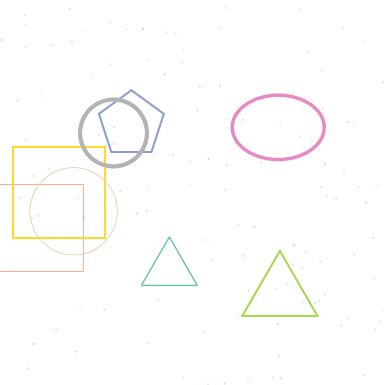[{"shape": "triangle", "thickness": 1, "radius": 0.42, "center": [0.44, 0.301]}, {"shape": "square", "thickness": 0.5, "radius": 0.56, "center": [0.103, 0.41]}, {"shape": "pentagon", "thickness": 1.5, "radius": 0.44, "center": [0.341, 0.677]}, {"shape": "oval", "thickness": 2.5, "radius": 0.6, "center": [0.723, 0.669]}, {"shape": "triangle", "thickness": 1.5, "radius": 0.56, "center": [0.727, 0.236]}, {"shape": "square", "thickness": 1.5, "radius": 0.59, "center": [0.153, 0.5]}, {"shape": "circle", "thickness": 0.5, "radius": 0.57, "center": [0.191, 0.451]}, {"shape": "circle", "thickness": 3, "radius": 0.43, "center": [0.295, 0.655]}]